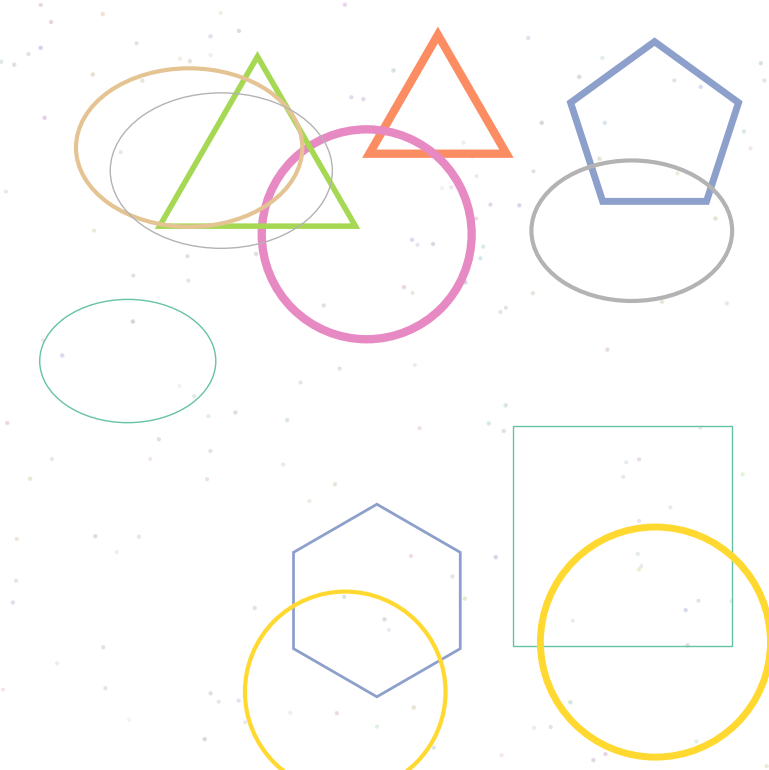[{"shape": "square", "thickness": 0.5, "radius": 0.71, "center": [0.808, 0.304]}, {"shape": "oval", "thickness": 0.5, "radius": 0.57, "center": [0.166, 0.531]}, {"shape": "triangle", "thickness": 3, "radius": 0.51, "center": [0.569, 0.852]}, {"shape": "pentagon", "thickness": 2.5, "radius": 0.57, "center": [0.85, 0.831]}, {"shape": "hexagon", "thickness": 1, "radius": 0.63, "center": [0.489, 0.22]}, {"shape": "circle", "thickness": 3, "radius": 0.68, "center": [0.476, 0.696]}, {"shape": "triangle", "thickness": 2, "radius": 0.73, "center": [0.334, 0.78]}, {"shape": "circle", "thickness": 1.5, "radius": 0.65, "center": [0.448, 0.101]}, {"shape": "circle", "thickness": 2.5, "radius": 0.75, "center": [0.851, 0.166]}, {"shape": "oval", "thickness": 1.5, "radius": 0.73, "center": [0.246, 0.808]}, {"shape": "oval", "thickness": 0.5, "radius": 0.72, "center": [0.287, 0.778]}, {"shape": "oval", "thickness": 1.5, "radius": 0.65, "center": [0.82, 0.7]}]